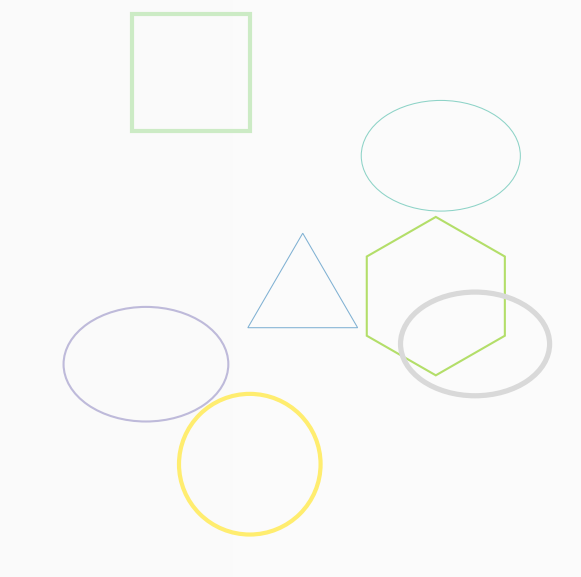[{"shape": "oval", "thickness": 0.5, "radius": 0.68, "center": [0.758, 0.729]}, {"shape": "oval", "thickness": 1, "radius": 0.71, "center": [0.251, 0.368]}, {"shape": "triangle", "thickness": 0.5, "radius": 0.55, "center": [0.521, 0.486]}, {"shape": "hexagon", "thickness": 1, "radius": 0.69, "center": [0.75, 0.486]}, {"shape": "oval", "thickness": 2.5, "radius": 0.64, "center": [0.817, 0.404]}, {"shape": "square", "thickness": 2, "radius": 0.51, "center": [0.328, 0.873]}, {"shape": "circle", "thickness": 2, "radius": 0.61, "center": [0.43, 0.195]}]